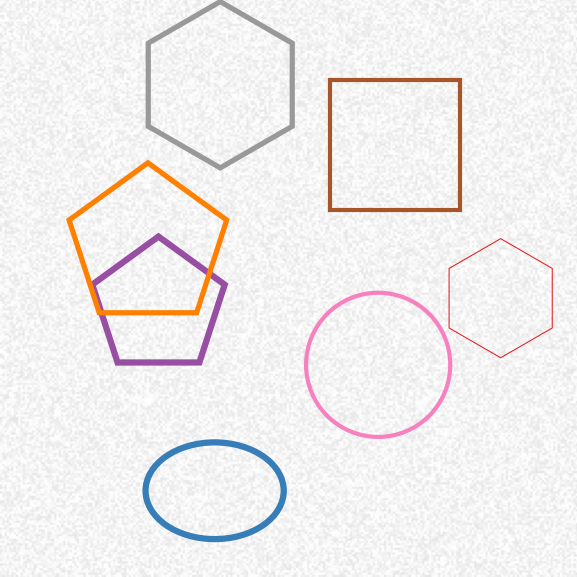[{"shape": "hexagon", "thickness": 0.5, "radius": 0.52, "center": [0.867, 0.483]}, {"shape": "oval", "thickness": 3, "radius": 0.6, "center": [0.372, 0.149]}, {"shape": "pentagon", "thickness": 3, "radius": 0.6, "center": [0.274, 0.469]}, {"shape": "pentagon", "thickness": 2.5, "radius": 0.72, "center": [0.256, 0.574]}, {"shape": "square", "thickness": 2, "radius": 0.56, "center": [0.684, 0.747]}, {"shape": "circle", "thickness": 2, "radius": 0.62, "center": [0.655, 0.367]}, {"shape": "hexagon", "thickness": 2.5, "radius": 0.72, "center": [0.381, 0.852]}]